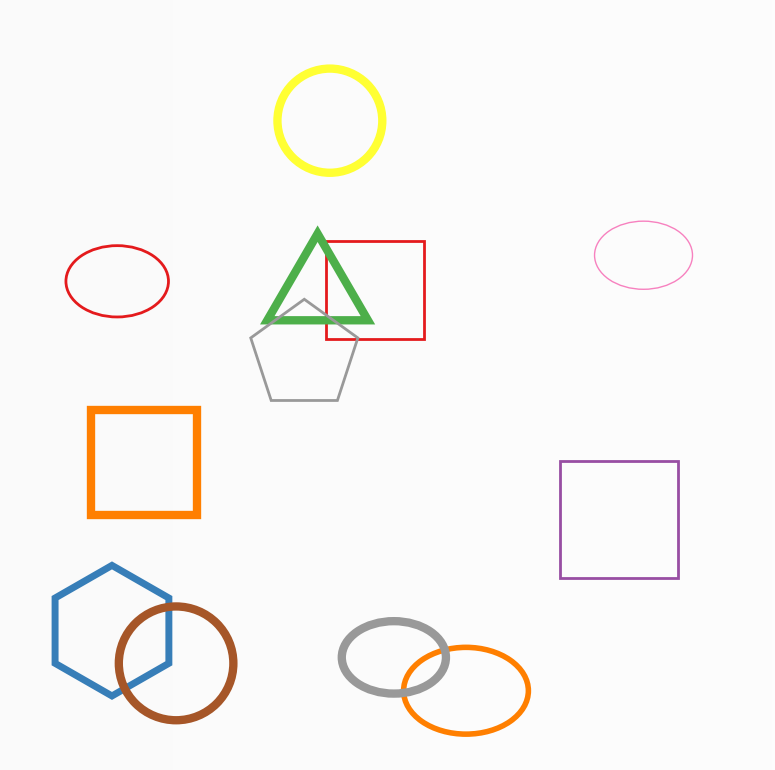[{"shape": "square", "thickness": 1, "radius": 0.32, "center": [0.484, 0.623]}, {"shape": "oval", "thickness": 1, "radius": 0.33, "center": [0.151, 0.635]}, {"shape": "hexagon", "thickness": 2.5, "radius": 0.42, "center": [0.144, 0.181]}, {"shape": "triangle", "thickness": 3, "radius": 0.37, "center": [0.41, 0.622]}, {"shape": "square", "thickness": 1, "radius": 0.38, "center": [0.799, 0.325]}, {"shape": "oval", "thickness": 2, "radius": 0.4, "center": [0.601, 0.103]}, {"shape": "square", "thickness": 3, "radius": 0.34, "center": [0.186, 0.399]}, {"shape": "circle", "thickness": 3, "radius": 0.34, "center": [0.426, 0.843]}, {"shape": "circle", "thickness": 3, "radius": 0.37, "center": [0.227, 0.139]}, {"shape": "oval", "thickness": 0.5, "radius": 0.32, "center": [0.83, 0.669]}, {"shape": "oval", "thickness": 3, "radius": 0.34, "center": [0.508, 0.146]}, {"shape": "pentagon", "thickness": 1, "radius": 0.36, "center": [0.393, 0.539]}]